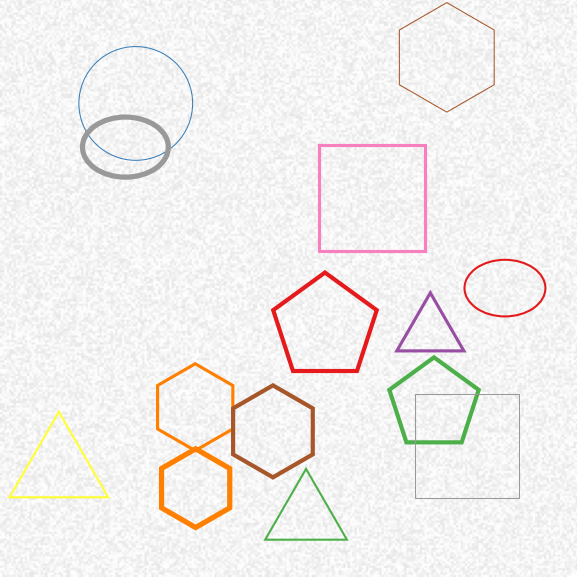[{"shape": "pentagon", "thickness": 2, "radius": 0.47, "center": [0.563, 0.433]}, {"shape": "oval", "thickness": 1, "radius": 0.35, "center": [0.874, 0.5]}, {"shape": "circle", "thickness": 0.5, "radius": 0.49, "center": [0.235, 0.82]}, {"shape": "pentagon", "thickness": 2, "radius": 0.41, "center": [0.752, 0.299]}, {"shape": "triangle", "thickness": 1, "radius": 0.41, "center": [0.53, 0.105]}, {"shape": "triangle", "thickness": 1.5, "radius": 0.33, "center": [0.745, 0.425]}, {"shape": "hexagon", "thickness": 1.5, "radius": 0.38, "center": [0.338, 0.294]}, {"shape": "hexagon", "thickness": 2.5, "radius": 0.34, "center": [0.339, 0.154]}, {"shape": "triangle", "thickness": 1, "radius": 0.49, "center": [0.102, 0.187]}, {"shape": "hexagon", "thickness": 0.5, "radius": 0.47, "center": [0.774, 0.9]}, {"shape": "hexagon", "thickness": 2, "radius": 0.4, "center": [0.473, 0.252]}, {"shape": "square", "thickness": 1.5, "radius": 0.46, "center": [0.644, 0.656]}, {"shape": "oval", "thickness": 2.5, "radius": 0.37, "center": [0.217, 0.744]}, {"shape": "square", "thickness": 0.5, "radius": 0.45, "center": [0.808, 0.226]}]